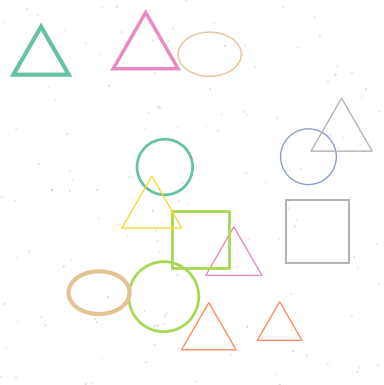[{"shape": "triangle", "thickness": 3, "radius": 0.42, "center": [0.107, 0.848]}, {"shape": "circle", "thickness": 2, "radius": 0.36, "center": [0.428, 0.566]}, {"shape": "triangle", "thickness": 1, "radius": 0.41, "center": [0.542, 0.132]}, {"shape": "triangle", "thickness": 1, "radius": 0.33, "center": [0.726, 0.149]}, {"shape": "circle", "thickness": 1, "radius": 0.36, "center": [0.801, 0.593]}, {"shape": "triangle", "thickness": 1, "radius": 0.42, "center": [0.607, 0.327]}, {"shape": "triangle", "thickness": 2.5, "radius": 0.49, "center": [0.378, 0.87]}, {"shape": "circle", "thickness": 2, "radius": 0.45, "center": [0.425, 0.229]}, {"shape": "square", "thickness": 2, "radius": 0.37, "center": [0.52, 0.379]}, {"shape": "triangle", "thickness": 1, "radius": 0.45, "center": [0.394, 0.453]}, {"shape": "oval", "thickness": 1, "radius": 0.41, "center": [0.545, 0.859]}, {"shape": "oval", "thickness": 3, "radius": 0.4, "center": [0.257, 0.24]}, {"shape": "triangle", "thickness": 1, "radius": 0.46, "center": [0.887, 0.653]}, {"shape": "square", "thickness": 1.5, "radius": 0.41, "center": [0.824, 0.399]}]